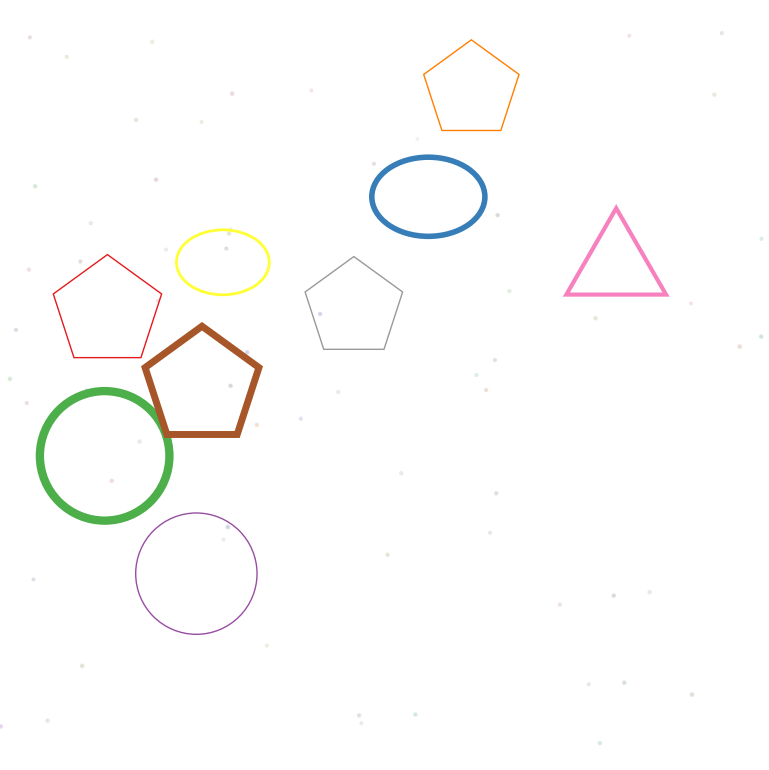[{"shape": "pentagon", "thickness": 0.5, "radius": 0.37, "center": [0.14, 0.595]}, {"shape": "oval", "thickness": 2, "radius": 0.37, "center": [0.556, 0.744]}, {"shape": "circle", "thickness": 3, "radius": 0.42, "center": [0.136, 0.408]}, {"shape": "circle", "thickness": 0.5, "radius": 0.39, "center": [0.255, 0.255]}, {"shape": "pentagon", "thickness": 0.5, "radius": 0.33, "center": [0.612, 0.883]}, {"shape": "oval", "thickness": 1, "radius": 0.3, "center": [0.289, 0.659]}, {"shape": "pentagon", "thickness": 2.5, "radius": 0.39, "center": [0.262, 0.499]}, {"shape": "triangle", "thickness": 1.5, "radius": 0.37, "center": [0.8, 0.655]}, {"shape": "pentagon", "thickness": 0.5, "radius": 0.33, "center": [0.46, 0.6]}]